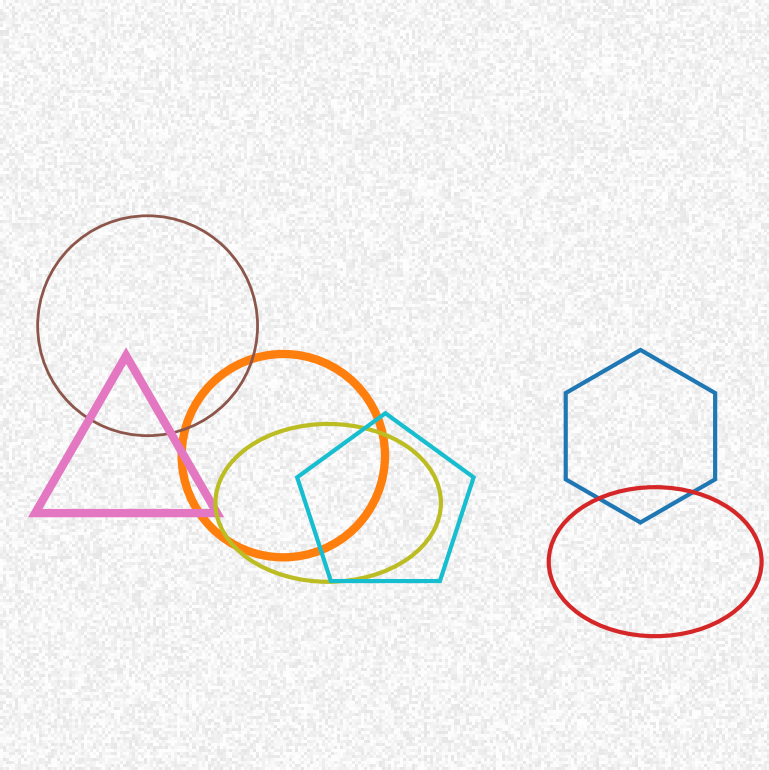[{"shape": "hexagon", "thickness": 1.5, "radius": 0.56, "center": [0.832, 0.434]}, {"shape": "circle", "thickness": 3, "radius": 0.66, "center": [0.368, 0.408]}, {"shape": "oval", "thickness": 1.5, "radius": 0.69, "center": [0.851, 0.271]}, {"shape": "circle", "thickness": 1, "radius": 0.71, "center": [0.192, 0.577]}, {"shape": "triangle", "thickness": 3, "radius": 0.68, "center": [0.164, 0.402]}, {"shape": "oval", "thickness": 1.5, "radius": 0.73, "center": [0.426, 0.347]}, {"shape": "pentagon", "thickness": 1.5, "radius": 0.6, "center": [0.501, 0.343]}]